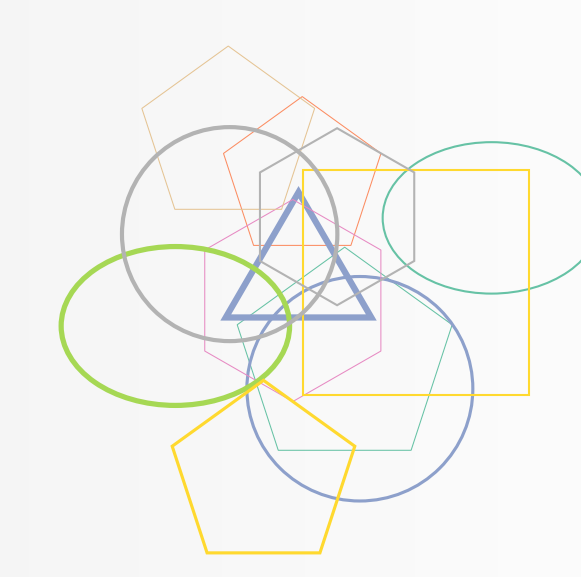[{"shape": "oval", "thickness": 1, "radius": 0.94, "center": [0.846, 0.622]}, {"shape": "pentagon", "thickness": 0.5, "radius": 0.97, "center": [0.593, 0.377]}, {"shape": "pentagon", "thickness": 0.5, "radius": 0.71, "center": [0.52, 0.689]}, {"shape": "triangle", "thickness": 3, "radius": 0.72, "center": [0.514, 0.522]}, {"shape": "circle", "thickness": 1.5, "radius": 0.97, "center": [0.619, 0.326]}, {"shape": "hexagon", "thickness": 0.5, "radius": 0.87, "center": [0.504, 0.479]}, {"shape": "oval", "thickness": 2.5, "radius": 0.98, "center": [0.302, 0.435]}, {"shape": "square", "thickness": 1, "radius": 0.97, "center": [0.716, 0.51]}, {"shape": "pentagon", "thickness": 1.5, "radius": 0.83, "center": [0.453, 0.175]}, {"shape": "pentagon", "thickness": 0.5, "radius": 0.78, "center": [0.393, 0.763]}, {"shape": "hexagon", "thickness": 1, "radius": 0.77, "center": [0.58, 0.624]}, {"shape": "circle", "thickness": 2, "radius": 0.93, "center": [0.395, 0.594]}]